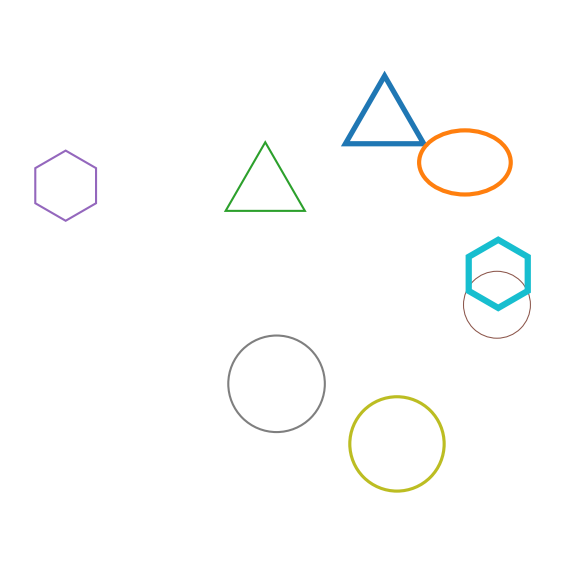[{"shape": "triangle", "thickness": 2.5, "radius": 0.39, "center": [0.666, 0.789]}, {"shape": "oval", "thickness": 2, "radius": 0.4, "center": [0.805, 0.718]}, {"shape": "triangle", "thickness": 1, "radius": 0.4, "center": [0.459, 0.674]}, {"shape": "hexagon", "thickness": 1, "radius": 0.3, "center": [0.114, 0.678]}, {"shape": "circle", "thickness": 0.5, "radius": 0.29, "center": [0.861, 0.471]}, {"shape": "circle", "thickness": 1, "radius": 0.42, "center": [0.479, 0.335]}, {"shape": "circle", "thickness": 1.5, "radius": 0.41, "center": [0.687, 0.23]}, {"shape": "hexagon", "thickness": 3, "radius": 0.3, "center": [0.863, 0.525]}]